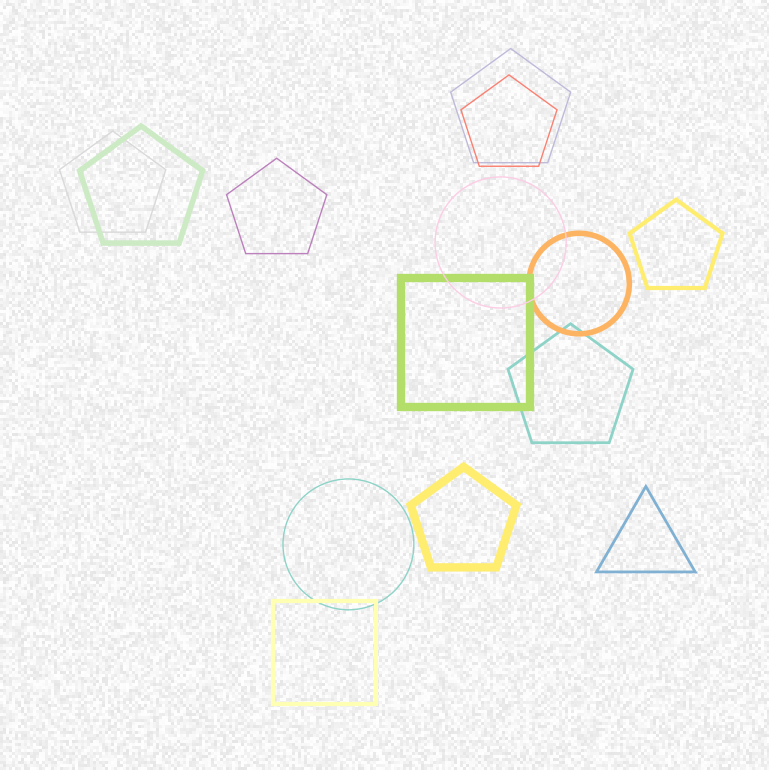[{"shape": "circle", "thickness": 0.5, "radius": 0.42, "center": [0.452, 0.293]}, {"shape": "pentagon", "thickness": 1, "radius": 0.43, "center": [0.741, 0.494]}, {"shape": "square", "thickness": 1.5, "radius": 0.33, "center": [0.422, 0.152]}, {"shape": "pentagon", "thickness": 0.5, "radius": 0.41, "center": [0.663, 0.855]}, {"shape": "pentagon", "thickness": 0.5, "radius": 0.33, "center": [0.661, 0.837]}, {"shape": "triangle", "thickness": 1, "radius": 0.37, "center": [0.839, 0.294]}, {"shape": "circle", "thickness": 2, "radius": 0.33, "center": [0.752, 0.632]}, {"shape": "square", "thickness": 3, "radius": 0.42, "center": [0.604, 0.555]}, {"shape": "circle", "thickness": 0.5, "radius": 0.43, "center": [0.65, 0.685]}, {"shape": "pentagon", "thickness": 0.5, "radius": 0.36, "center": [0.146, 0.757]}, {"shape": "pentagon", "thickness": 0.5, "radius": 0.34, "center": [0.359, 0.726]}, {"shape": "pentagon", "thickness": 2, "radius": 0.42, "center": [0.183, 0.752]}, {"shape": "pentagon", "thickness": 1.5, "radius": 0.32, "center": [0.878, 0.677]}, {"shape": "pentagon", "thickness": 3, "radius": 0.36, "center": [0.602, 0.322]}]